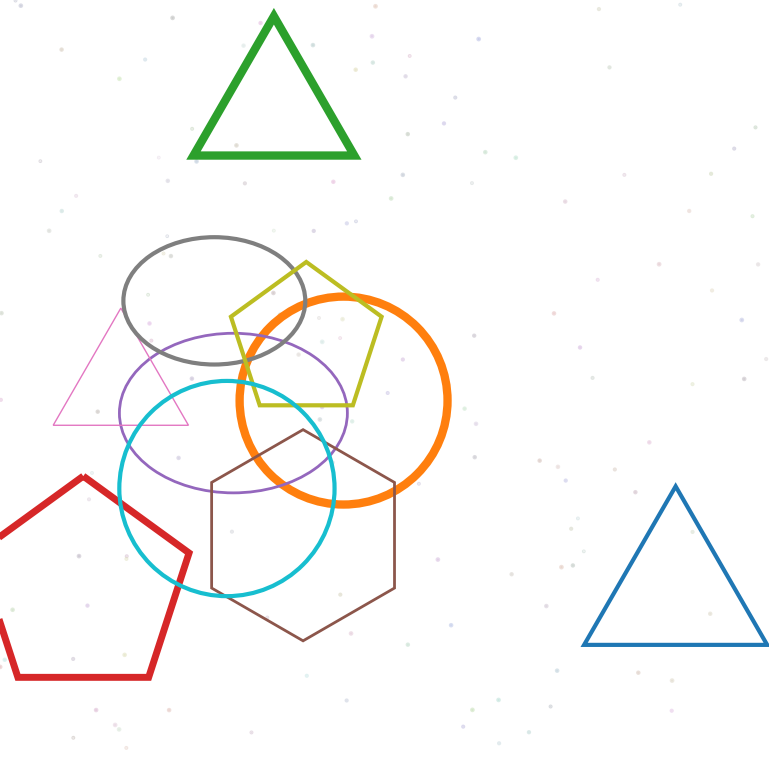[{"shape": "triangle", "thickness": 1.5, "radius": 0.69, "center": [0.877, 0.231]}, {"shape": "circle", "thickness": 3, "radius": 0.68, "center": [0.446, 0.48]}, {"shape": "triangle", "thickness": 3, "radius": 0.6, "center": [0.356, 0.858]}, {"shape": "pentagon", "thickness": 2.5, "radius": 0.72, "center": [0.108, 0.237]}, {"shape": "oval", "thickness": 1, "radius": 0.74, "center": [0.303, 0.464]}, {"shape": "hexagon", "thickness": 1, "radius": 0.69, "center": [0.394, 0.305]}, {"shape": "triangle", "thickness": 0.5, "radius": 0.51, "center": [0.157, 0.498]}, {"shape": "oval", "thickness": 1.5, "radius": 0.59, "center": [0.278, 0.609]}, {"shape": "pentagon", "thickness": 1.5, "radius": 0.51, "center": [0.398, 0.557]}, {"shape": "circle", "thickness": 1.5, "radius": 0.7, "center": [0.295, 0.366]}]